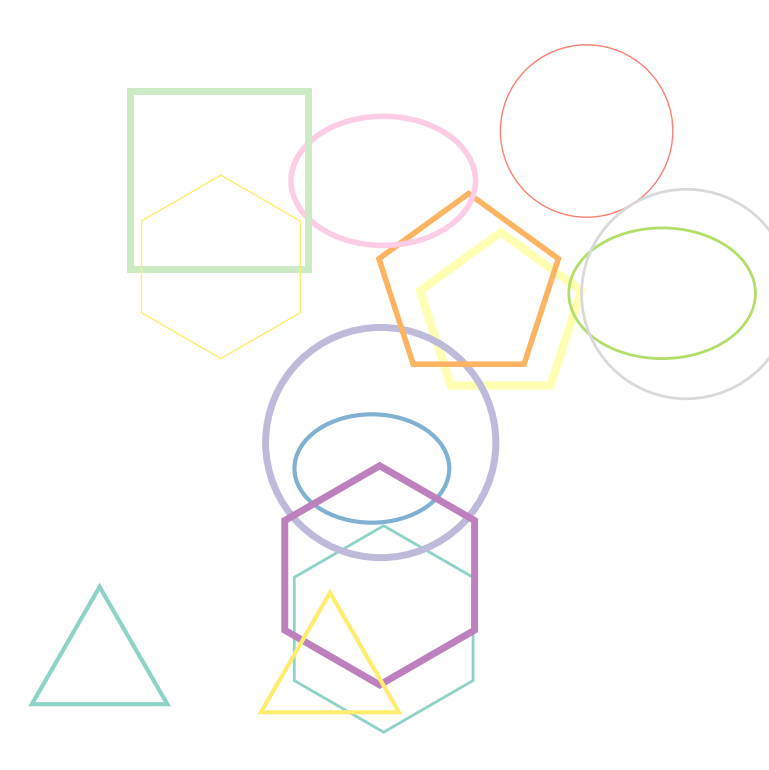[{"shape": "hexagon", "thickness": 1, "radius": 0.67, "center": [0.498, 0.183]}, {"shape": "triangle", "thickness": 1.5, "radius": 0.51, "center": [0.129, 0.136]}, {"shape": "pentagon", "thickness": 3, "radius": 0.55, "center": [0.65, 0.588]}, {"shape": "circle", "thickness": 2.5, "radius": 0.75, "center": [0.494, 0.425]}, {"shape": "circle", "thickness": 0.5, "radius": 0.56, "center": [0.762, 0.83]}, {"shape": "oval", "thickness": 1.5, "radius": 0.5, "center": [0.483, 0.392]}, {"shape": "pentagon", "thickness": 2, "radius": 0.61, "center": [0.609, 0.626]}, {"shape": "oval", "thickness": 1, "radius": 0.61, "center": [0.86, 0.619]}, {"shape": "oval", "thickness": 2, "radius": 0.6, "center": [0.498, 0.765]}, {"shape": "circle", "thickness": 1, "radius": 0.68, "center": [0.891, 0.618]}, {"shape": "hexagon", "thickness": 2.5, "radius": 0.71, "center": [0.493, 0.253]}, {"shape": "square", "thickness": 2.5, "radius": 0.58, "center": [0.285, 0.766]}, {"shape": "hexagon", "thickness": 0.5, "radius": 0.6, "center": [0.287, 0.653]}, {"shape": "triangle", "thickness": 1.5, "radius": 0.52, "center": [0.429, 0.127]}]